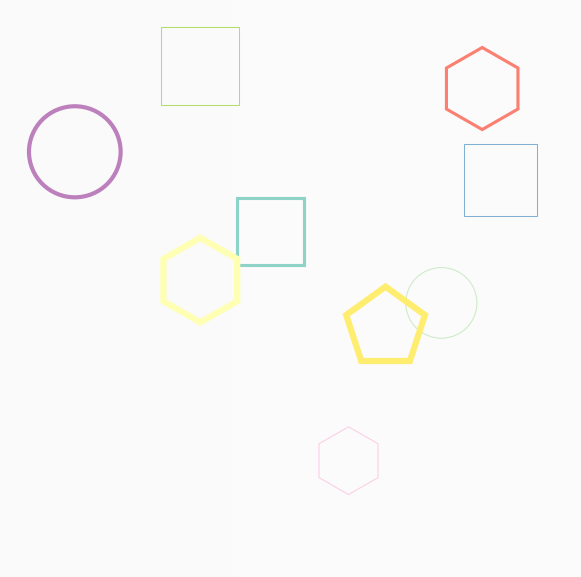[{"shape": "square", "thickness": 1.5, "radius": 0.29, "center": [0.465, 0.598]}, {"shape": "hexagon", "thickness": 3, "radius": 0.37, "center": [0.345, 0.514]}, {"shape": "hexagon", "thickness": 1.5, "radius": 0.36, "center": [0.83, 0.846]}, {"shape": "square", "thickness": 0.5, "radius": 0.31, "center": [0.86, 0.687]}, {"shape": "square", "thickness": 0.5, "radius": 0.34, "center": [0.344, 0.885]}, {"shape": "hexagon", "thickness": 0.5, "radius": 0.29, "center": [0.6, 0.201]}, {"shape": "circle", "thickness": 2, "radius": 0.39, "center": [0.129, 0.736]}, {"shape": "circle", "thickness": 0.5, "radius": 0.31, "center": [0.759, 0.475]}, {"shape": "pentagon", "thickness": 3, "radius": 0.36, "center": [0.663, 0.432]}]